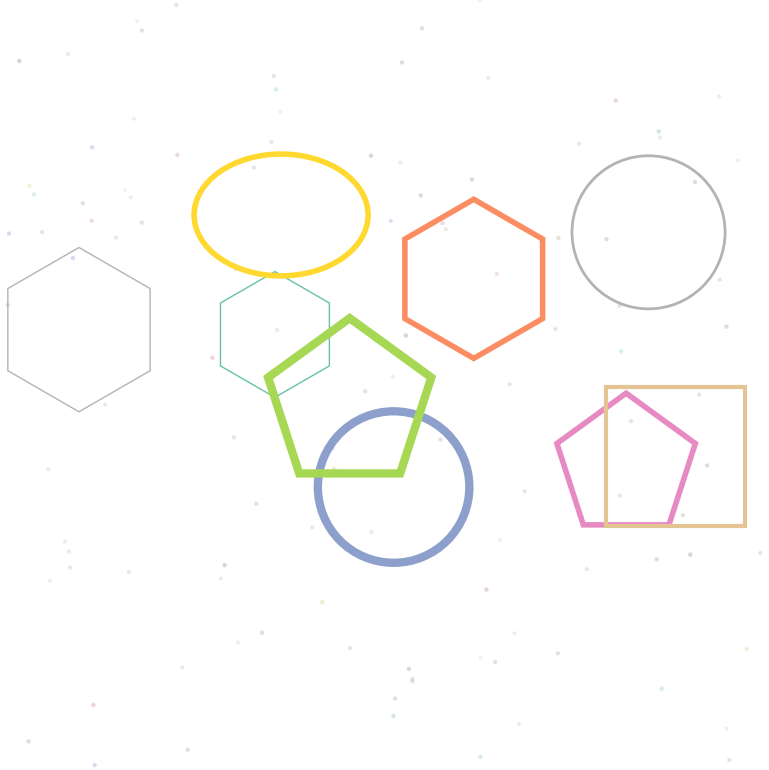[{"shape": "hexagon", "thickness": 0.5, "radius": 0.41, "center": [0.357, 0.566]}, {"shape": "hexagon", "thickness": 2, "radius": 0.52, "center": [0.615, 0.638]}, {"shape": "circle", "thickness": 3, "radius": 0.49, "center": [0.511, 0.367]}, {"shape": "pentagon", "thickness": 2, "radius": 0.47, "center": [0.813, 0.395]}, {"shape": "pentagon", "thickness": 3, "radius": 0.56, "center": [0.454, 0.475]}, {"shape": "oval", "thickness": 2, "radius": 0.56, "center": [0.365, 0.721]}, {"shape": "square", "thickness": 1.5, "radius": 0.45, "center": [0.878, 0.407]}, {"shape": "circle", "thickness": 1, "radius": 0.5, "center": [0.842, 0.698]}, {"shape": "hexagon", "thickness": 0.5, "radius": 0.53, "center": [0.103, 0.572]}]